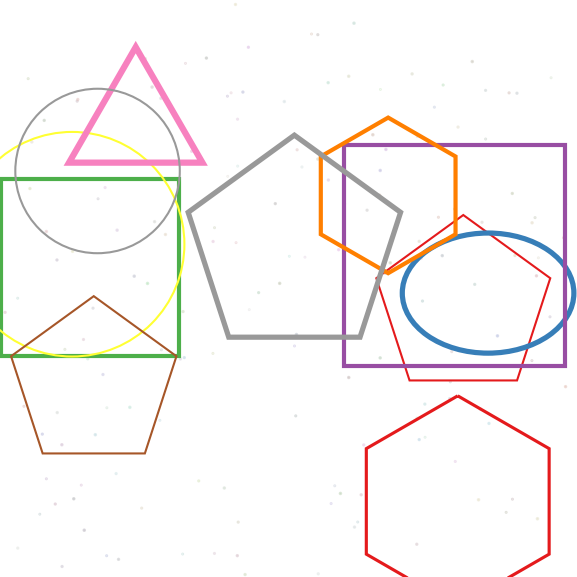[{"shape": "pentagon", "thickness": 1, "radius": 0.79, "center": [0.802, 0.468]}, {"shape": "hexagon", "thickness": 1.5, "radius": 0.91, "center": [0.793, 0.131]}, {"shape": "oval", "thickness": 2.5, "radius": 0.74, "center": [0.845, 0.492]}, {"shape": "square", "thickness": 2, "radius": 0.77, "center": [0.156, 0.536]}, {"shape": "square", "thickness": 2, "radius": 0.96, "center": [0.787, 0.557]}, {"shape": "hexagon", "thickness": 2, "radius": 0.67, "center": [0.672, 0.661]}, {"shape": "circle", "thickness": 1, "radius": 0.97, "center": [0.125, 0.576]}, {"shape": "pentagon", "thickness": 1, "radius": 0.75, "center": [0.162, 0.336]}, {"shape": "triangle", "thickness": 3, "radius": 0.67, "center": [0.235, 0.784]}, {"shape": "pentagon", "thickness": 2.5, "radius": 0.97, "center": [0.51, 0.572]}, {"shape": "circle", "thickness": 1, "radius": 0.71, "center": [0.169, 0.703]}]